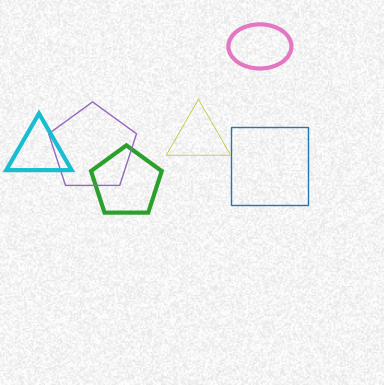[{"shape": "square", "thickness": 1, "radius": 0.5, "center": [0.7, 0.569]}, {"shape": "pentagon", "thickness": 3, "radius": 0.48, "center": [0.328, 0.526]}, {"shape": "pentagon", "thickness": 1, "radius": 0.6, "center": [0.241, 0.615]}, {"shape": "oval", "thickness": 3, "radius": 0.41, "center": [0.675, 0.879]}, {"shape": "triangle", "thickness": 0.5, "radius": 0.48, "center": [0.516, 0.645]}, {"shape": "triangle", "thickness": 3, "radius": 0.49, "center": [0.101, 0.607]}]